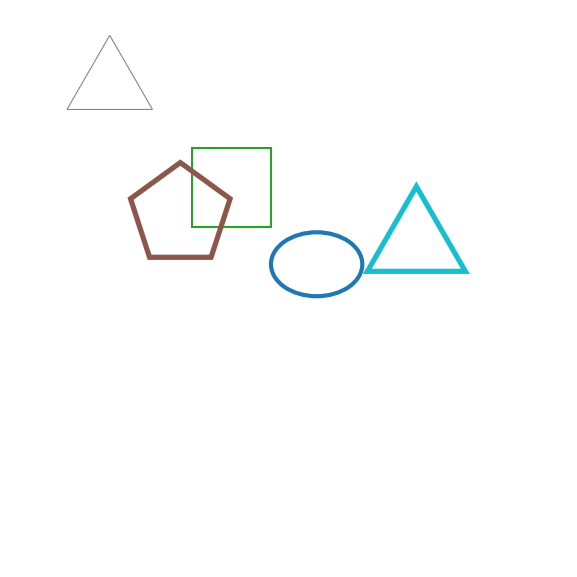[{"shape": "oval", "thickness": 2, "radius": 0.4, "center": [0.548, 0.542]}, {"shape": "square", "thickness": 1, "radius": 0.34, "center": [0.4, 0.674]}, {"shape": "pentagon", "thickness": 2.5, "radius": 0.45, "center": [0.312, 0.627]}, {"shape": "triangle", "thickness": 0.5, "radius": 0.43, "center": [0.19, 0.852]}, {"shape": "triangle", "thickness": 2.5, "radius": 0.49, "center": [0.721, 0.578]}]